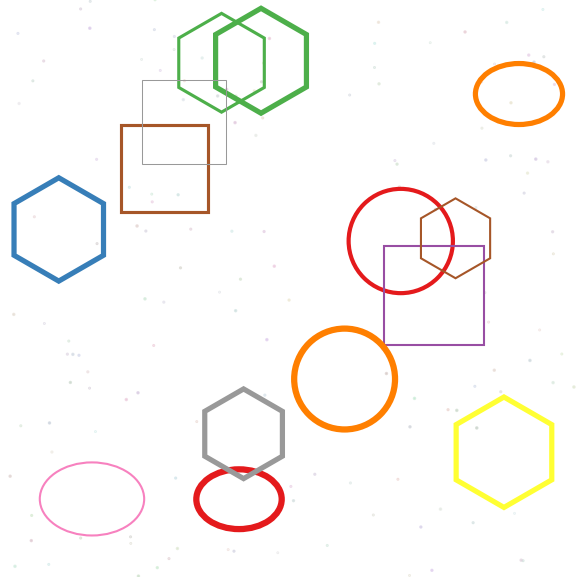[{"shape": "circle", "thickness": 2, "radius": 0.45, "center": [0.694, 0.582]}, {"shape": "oval", "thickness": 3, "radius": 0.37, "center": [0.414, 0.135]}, {"shape": "hexagon", "thickness": 2.5, "radius": 0.45, "center": [0.102, 0.602]}, {"shape": "hexagon", "thickness": 1.5, "radius": 0.43, "center": [0.384, 0.89]}, {"shape": "hexagon", "thickness": 2.5, "radius": 0.45, "center": [0.452, 0.894]}, {"shape": "square", "thickness": 1, "radius": 0.43, "center": [0.752, 0.488]}, {"shape": "oval", "thickness": 2.5, "radius": 0.38, "center": [0.899, 0.836]}, {"shape": "circle", "thickness": 3, "radius": 0.44, "center": [0.597, 0.343]}, {"shape": "hexagon", "thickness": 2.5, "radius": 0.48, "center": [0.873, 0.216]}, {"shape": "square", "thickness": 1.5, "radius": 0.38, "center": [0.284, 0.707]}, {"shape": "hexagon", "thickness": 1, "radius": 0.35, "center": [0.789, 0.586]}, {"shape": "oval", "thickness": 1, "radius": 0.45, "center": [0.159, 0.135]}, {"shape": "hexagon", "thickness": 2.5, "radius": 0.39, "center": [0.422, 0.248]}, {"shape": "square", "thickness": 0.5, "radius": 0.36, "center": [0.319, 0.788]}]